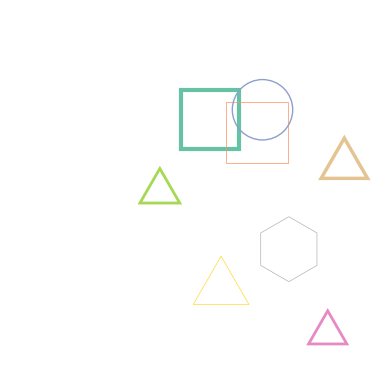[{"shape": "square", "thickness": 3, "radius": 0.38, "center": [0.545, 0.69]}, {"shape": "square", "thickness": 0.5, "radius": 0.4, "center": [0.667, 0.656]}, {"shape": "circle", "thickness": 1, "radius": 0.39, "center": [0.682, 0.715]}, {"shape": "triangle", "thickness": 2, "radius": 0.29, "center": [0.851, 0.135]}, {"shape": "triangle", "thickness": 2, "radius": 0.3, "center": [0.415, 0.503]}, {"shape": "triangle", "thickness": 0.5, "radius": 0.42, "center": [0.574, 0.251]}, {"shape": "triangle", "thickness": 2.5, "radius": 0.35, "center": [0.894, 0.572]}, {"shape": "hexagon", "thickness": 0.5, "radius": 0.42, "center": [0.75, 0.353]}]